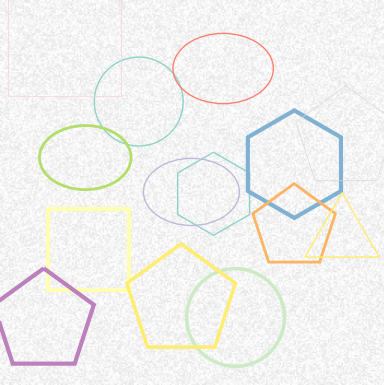[{"shape": "circle", "thickness": 1, "radius": 0.58, "center": [0.36, 0.736]}, {"shape": "hexagon", "thickness": 1, "radius": 0.54, "center": [0.555, 0.497]}, {"shape": "square", "thickness": 3, "radius": 0.53, "center": [0.231, 0.351]}, {"shape": "oval", "thickness": 1, "radius": 0.62, "center": [0.497, 0.502]}, {"shape": "oval", "thickness": 1, "radius": 0.65, "center": [0.58, 0.822]}, {"shape": "hexagon", "thickness": 3, "radius": 0.7, "center": [0.765, 0.574]}, {"shape": "pentagon", "thickness": 2, "radius": 0.56, "center": [0.764, 0.41]}, {"shape": "oval", "thickness": 2, "radius": 0.59, "center": [0.222, 0.591]}, {"shape": "square", "thickness": 0.5, "radius": 0.73, "center": [0.168, 0.898]}, {"shape": "pentagon", "thickness": 0.5, "radius": 0.68, "center": [0.898, 0.641]}, {"shape": "pentagon", "thickness": 3, "radius": 0.68, "center": [0.114, 0.166]}, {"shape": "circle", "thickness": 2.5, "radius": 0.63, "center": [0.612, 0.175]}, {"shape": "pentagon", "thickness": 2.5, "radius": 0.74, "center": [0.47, 0.218]}, {"shape": "triangle", "thickness": 1, "radius": 0.56, "center": [0.888, 0.388]}]